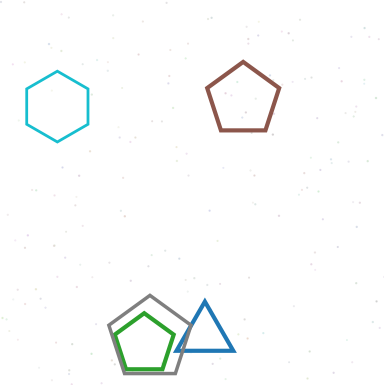[{"shape": "triangle", "thickness": 3, "radius": 0.43, "center": [0.532, 0.131]}, {"shape": "pentagon", "thickness": 3, "radius": 0.4, "center": [0.375, 0.106]}, {"shape": "pentagon", "thickness": 3, "radius": 0.49, "center": [0.632, 0.741]}, {"shape": "pentagon", "thickness": 2.5, "radius": 0.56, "center": [0.389, 0.121]}, {"shape": "hexagon", "thickness": 2, "radius": 0.46, "center": [0.149, 0.723]}]